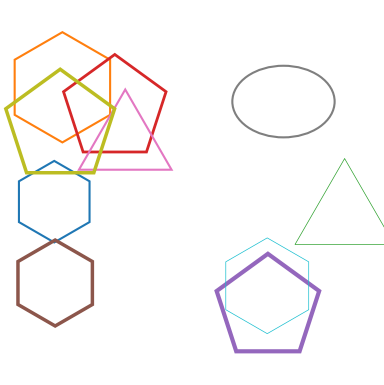[{"shape": "hexagon", "thickness": 1.5, "radius": 0.53, "center": [0.141, 0.476]}, {"shape": "hexagon", "thickness": 1.5, "radius": 0.72, "center": [0.162, 0.773]}, {"shape": "triangle", "thickness": 0.5, "radius": 0.74, "center": [0.895, 0.439]}, {"shape": "pentagon", "thickness": 2, "radius": 0.7, "center": [0.298, 0.718]}, {"shape": "pentagon", "thickness": 3, "radius": 0.7, "center": [0.696, 0.201]}, {"shape": "hexagon", "thickness": 2.5, "radius": 0.56, "center": [0.143, 0.265]}, {"shape": "triangle", "thickness": 1.5, "radius": 0.69, "center": [0.325, 0.629]}, {"shape": "oval", "thickness": 1.5, "radius": 0.66, "center": [0.736, 0.736]}, {"shape": "pentagon", "thickness": 2.5, "radius": 0.74, "center": [0.156, 0.672]}, {"shape": "hexagon", "thickness": 0.5, "radius": 0.62, "center": [0.694, 0.258]}]